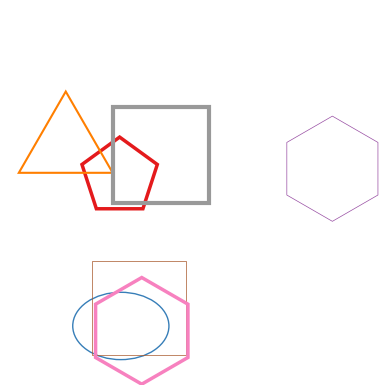[{"shape": "pentagon", "thickness": 2.5, "radius": 0.51, "center": [0.311, 0.541]}, {"shape": "oval", "thickness": 1, "radius": 0.62, "center": [0.314, 0.153]}, {"shape": "hexagon", "thickness": 0.5, "radius": 0.68, "center": [0.863, 0.562]}, {"shape": "triangle", "thickness": 1.5, "radius": 0.7, "center": [0.171, 0.622]}, {"shape": "square", "thickness": 0.5, "radius": 0.61, "center": [0.36, 0.199]}, {"shape": "hexagon", "thickness": 2.5, "radius": 0.69, "center": [0.368, 0.141]}, {"shape": "square", "thickness": 3, "radius": 0.62, "center": [0.418, 0.598]}]